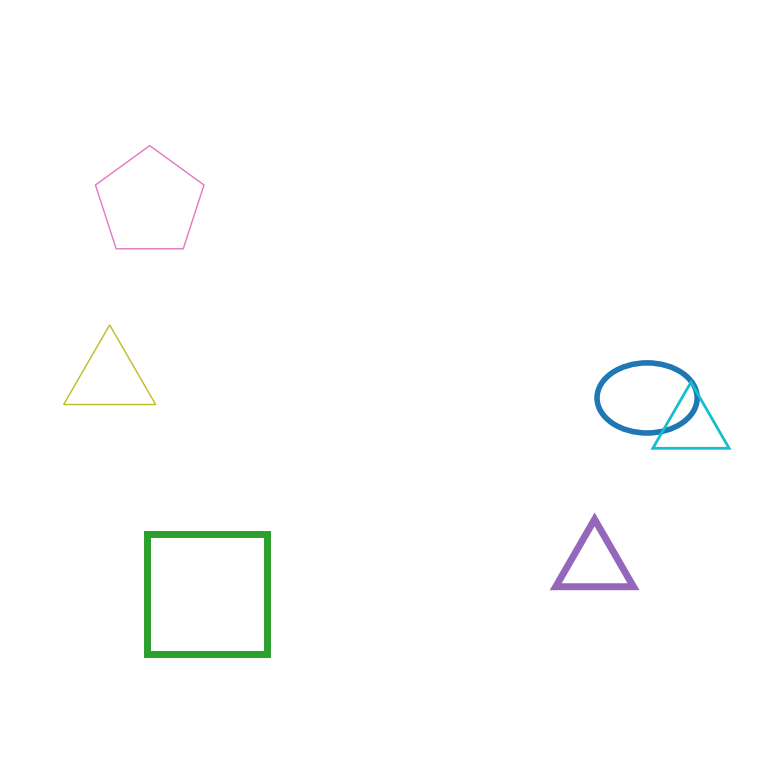[{"shape": "oval", "thickness": 2, "radius": 0.33, "center": [0.84, 0.483]}, {"shape": "square", "thickness": 2.5, "radius": 0.39, "center": [0.269, 0.228]}, {"shape": "triangle", "thickness": 2.5, "radius": 0.29, "center": [0.772, 0.267]}, {"shape": "pentagon", "thickness": 0.5, "radius": 0.37, "center": [0.194, 0.737]}, {"shape": "triangle", "thickness": 0.5, "radius": 0.34, "center": [0.142, 0.509]}, {"shape": "triangle", "thickness": 1, "radius": 0.29, "center": [0.897, 0.446]}]